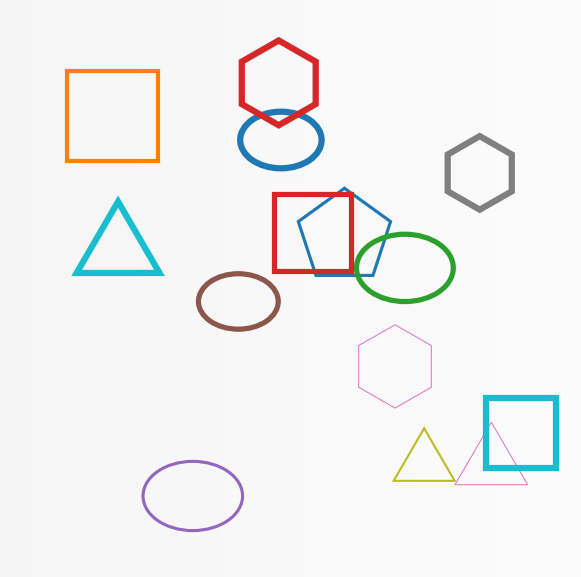[{"shape": "oval", "thickness": 3, "radius": 0.35, "center": [0.483, 0.757]}, {"shape": "pentagon", "thickness": 1.5, "radius": 0.42, "center": [0.593, 0.59]}, {"shape": "square", "thickness": 2, "radius": 0.39, "center": [0.193, 0.798]}, {"shape": "oval", "thickness": 2.5, "radius": 0.42, "center": [0.697, 0.535]}, {"shape": "hexagon", "thickness": 3, "radius": 0.37, "center": [0.48, 0.856]}, {"shape": "square", "thickness": 2.5, "radius": 0.33, "center": [0.537, 0.597]}, {"shape": "oval", "thickness": 1.5, "radius": 0.43, "center": [0.332, 0.14]}, {"shape": "oval", "thickness": 2.5, "radius": 0.34, "center": [0.41, 0.477]}, {"shape": "hexagon", "thickness": 0.5, "radius": 0.36, "center": [0.68, 0.365]}, {"shape": "triangle", "thickness": 0.5, "radius": 0.36, "center": [0.845, 0.196]}, {"shape": "hexagon", "thickness": 3, "radius": 0.32, "center": [0.825, 0.7]}, {"shape": "triangle", "thickness": 1, "radius": 0.3, "center": [0.73, 0.197]}, {"shape": "square", "thickness": 3, "radius": 0.3, "center": [0.896, 0.25]}, {"shape": "triangle", "thickness": 3, "radius": 0.41, "center": [0.203, 0.568]}]